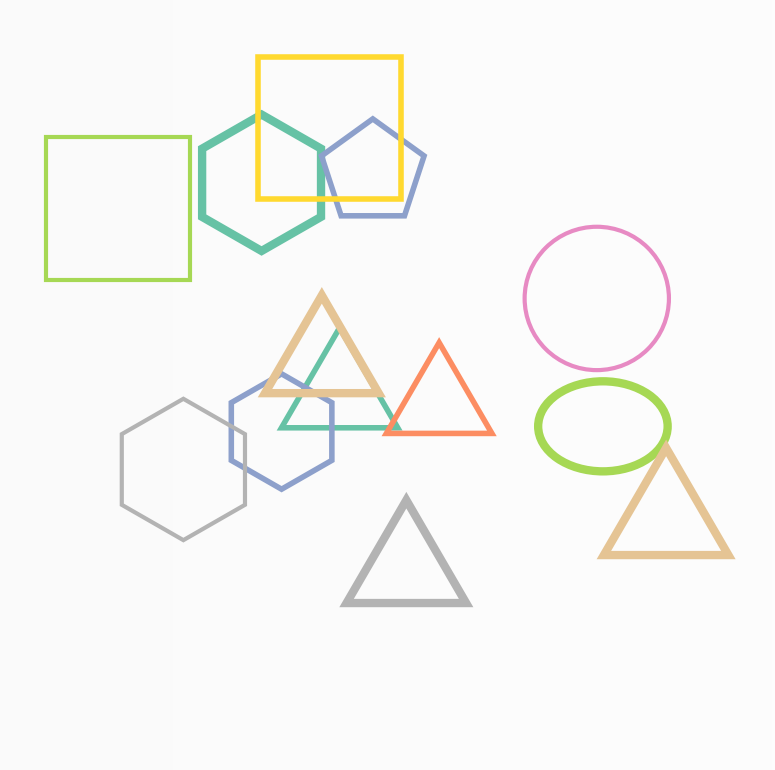[{"shape": "hexagon", "thickness": 3, "radius": 0.44, "center": [0.338, 0.763]}, {"shape": "triangle", "thickness": 2, "radius": 0.43, "center": [0.438, 0.488]}, {"shape": "triangle", "thickness": 2, "radius": 0.39, "center": [0.567, 0.476]}, {"shape": "pentagon", "thickness": 2, "radius": 0.35, "center": [0.481, 0.776]}, {"shape": "hexagon", "thickness": 2, "radius": 0.37, "center": [0.363, 0.44]}, {"shape": "circle", "thickness": 1.5, "radius": 0.47, "center": [0.77, 0.612]}, {"shape": "oval", "thickness": 3, "radius": 0.42, "center": [0.778, 0.446]}, {"shape": "square", "thickness": 1.5, "radius": 0.46, "center": [0.152, 0.729]}, {"shape": "square", "thickness": 2, "radius": 0.46, "center": [0.425, 0.834]}, {"shape": "triangle", "thickness": 3, "radius": 0.42, "center": [0.415, 0.532]}, {"shape": "triangle", "thickness": 3, "radius": 0.46, "center": [0.86, 0.326]}, {"shape": "triangle", "thickness": 3, "radius": 0.45, "center": [0.524, 0.261]}, {"shape": "hexagon", "thickness": 1.5, "radius": 0.46, "center": [0.237, 0.39]}]